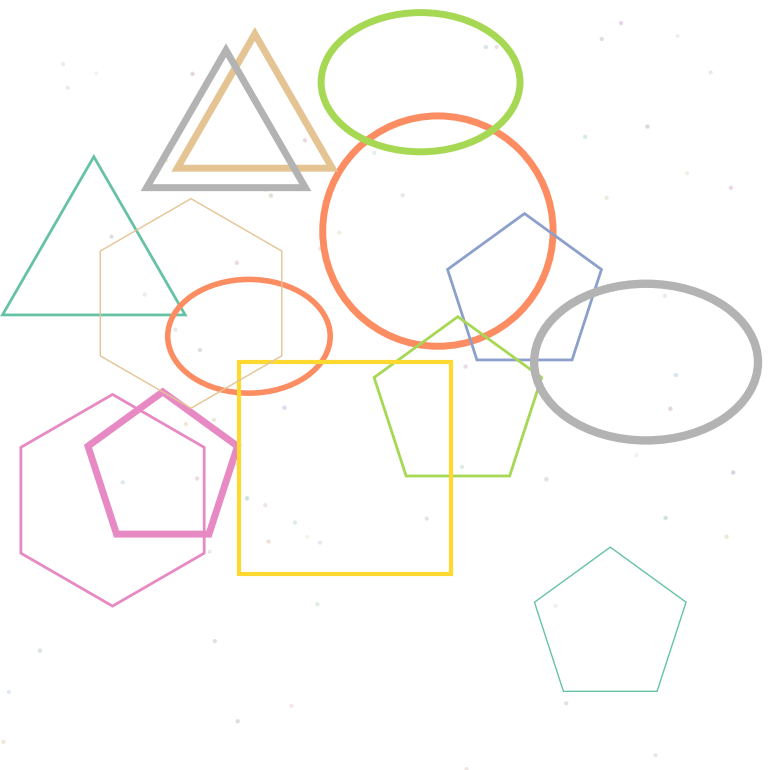[{"shape": "triangle", "thickness": 1, "radius": 0.69, "center": [0.122, 0.659]}, {"shape": "pentagon", "thickness": 0.5, "radius": 0.52, "center": [0.793, 0.186]}, {"shape": "oval", "thickness": 2, "radius": 0.53, "center": [0.323, 0.563]}, {"shape": "circle", "thickness": 2.5, "radius": 0.75, "center": [0.569, 0.7]}, {"shape": "pentagon", "thickness": 1, "radius": 0.53, "center": [0.681, 0.618]}, {"shape": "hexagon", "thickness": 1, "radius": 0.69, "center": [0.146, 0.35]}, {"shape": "pentagon", "thickness": 2.5, "radius": 0.51, "center": [0.211, 0.389]}, {"shape": "oval", "thickness": 2.5, "radius": 0.65, "center": [0.546, 0.893]}, {"shape": "pentagon", "thickness": 1, "radius": 0.57, "center": [0.595, 0.474]}, {"shape": "square", "thickness": 1.5, "radius": 0.69, "center": [0.448, 0.392]}, {"shape": "hexagon", "thickness": 0.5, "radius": 0.68, "center": [0.248, 0.606]}, {"shape": "triangle", "thickness": 2.5, "radius": 0.58, "center": [0.331, 0.84]}, {"shape": "triangle", "thickness": 2.5, "radius": 0.59, "center": [0.294, 0.816]}, {"shape": "oval", "thickness": 3, "radius": 0.73, "center": [0.839, 0.53]}]